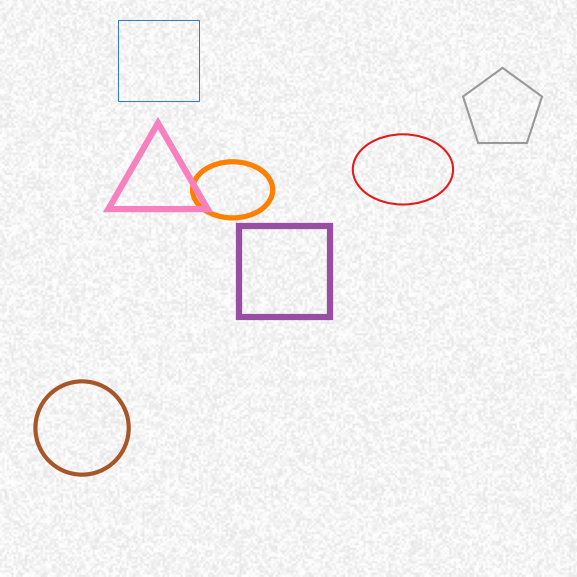[{"shape": "oval", "thickness": 1, "radius": 0.43, "center": [0.698, 0.706]}, {"shape": "square", "thickness": 0.5, "radius": 0.35, "center": [0.274, 0.895]}, {"shape": "square", "thickness": 3, "radius": 0.39, "center": [0.492, 0.529]}, {"shape": "oval", "thickness": 2.5, "radius": 0.35, "center": [0.403, 0.67]}, {"shape": "circle", "thickness": 2, "radius": 0.4, "center": [0.142, 0.258]}, {"shape": "triangle", "thickness": 3, "radius": 0.5, "center": [0.274, 0.687]}, {"shape": "pentagon", "thickness": 1, "radius": 0.36, "center": [0.87, 0.81]}]